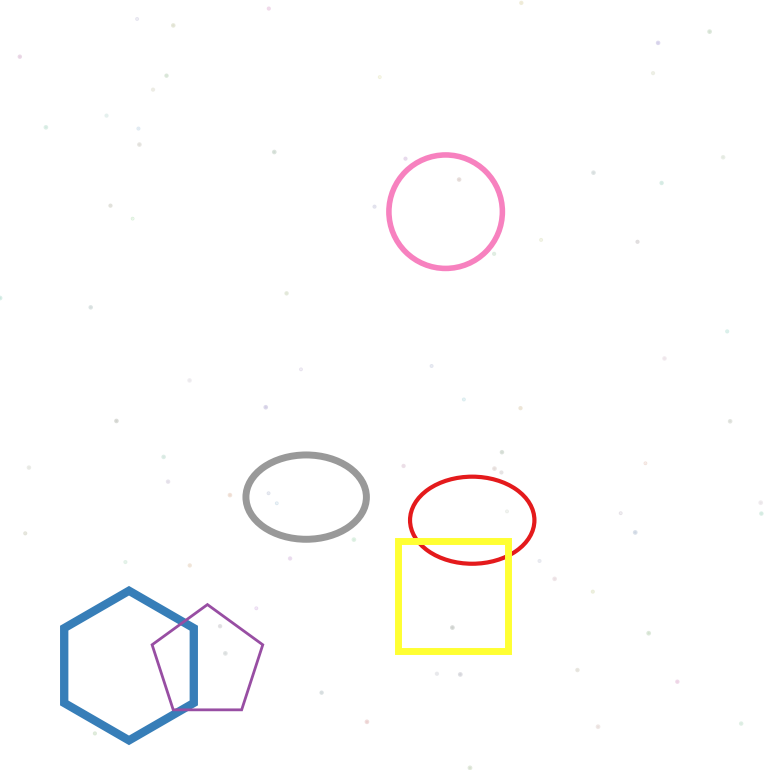[{"shape": "oval", "thickness": 1.5, "radius": 0.4, "center": [0.613, 0.324]}, {"shape": "hexagon", "thickness": 3, "radius": 0.49, "center": [0.168, 0.136]}, {"shape": "pentagon", "thickness": 1, "radius": 0.38, "center": [0.269, 0.139]}, {"shape": "square", "thickness": 2.5, "radius": 0.36, "center": [0.588, 0.226]}, {"shape": "circle", "thickness": 2, "radius": 0.37, "center": [0.579, 0.725]}, {"shape": "oval", "thickness": 2.5, "radius": 0.39, "center": [0.398, 0.354]}]